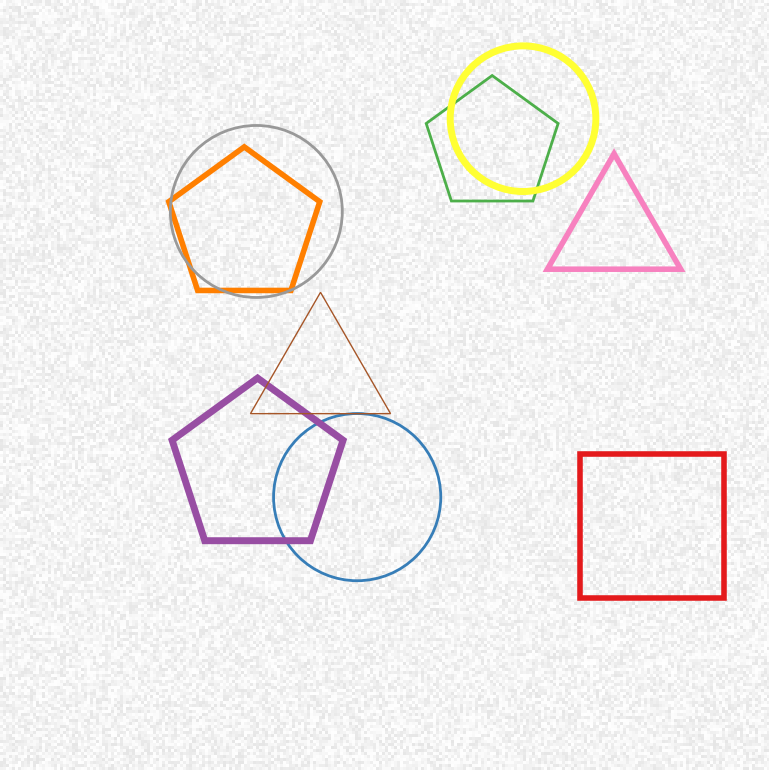[{"shape": "square", "thickness": 2, "radius": 0.47, "center": [0.847, 0.317]}, {"shape": "circle", "thickness": 1, "radius": 0.54, "center": [0.464, 0.354]}, {"shape": "pentagon", "thickness": 1, "radius": 0.45, "center": [0.639, 0.812]}, {"shape": "pentagon", "thickness": 2.5, "radius": 0.58, "center": [0.335, 0.392]}, {"shape": "pentagon", "thickness": 2, "radius": 0.52, "center": [0.317, 0.706]}, {"shape": "circle", "thickness": 2.5, "radius": 0.47, "center": [0.679, 0.846]}, {"shape": "triangle", "thickness": 0.5, "radius": 0.53, "center": [0.416, 0.515]}, {"shape": "triangle", "thickness": 2, "radius": 0.5, "center": [0.797, 0.7]}, {"shape": "circle", "thickness": 1, "radius": 0.56, "center": [0.333, 0.725]}]